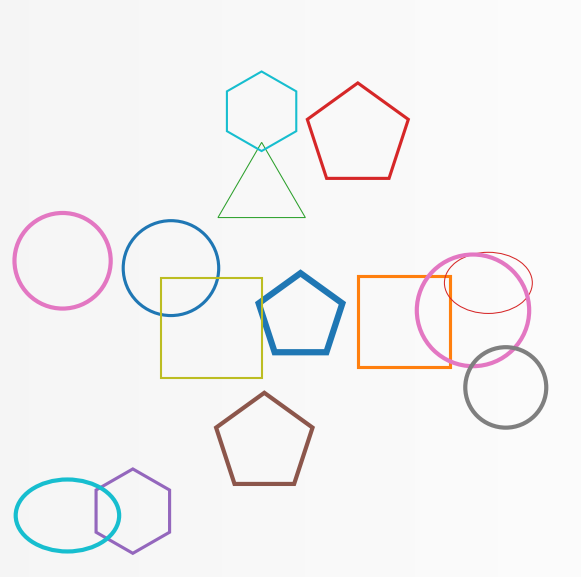[{"shape": "pentagon", "thickness": 3, "radius": 0.38, "center": [0.517, 0.45]}, {"shape": "circle", "thickness": 1.5, "radius": 0.41, "center": [0.294, 0.535]}, {"shape": "square", "thickness": 1.5, "radius": 0.4, "center": [0.695, 0.443]}, {"shape": "triangle", "thickness": 0.5, "radius": 0.43, "center": [0.45, 0.666]}, {"shape": "pentagon", "thickness": 1.5, "radius": 0.46, "center": [0.616, 0.764]}, {"shape": "oval", "thickness": 0.5, "radius": 0.38, "center": [0.84, 0.509]}, {"shape": "hexagon", "thickness": 1.5, "radius": 0.37, "center": [0.229, 0.114]}, {"shape": "pentagon", "thickness": 2, "radius": 0.44, "center": [0.455, 0.232]}, {"shape": "circle", "thickness": 2, "radius": 0.48, "center": [0.814, 0.462]}, {"shape": "circle", "thickness": 2, "radius": 0.41, "center": [0.108, 0.548]}, {"shape": "circle", "thickness": 2, "radius": 0.35, "center": [0.87, 0.328]}, {"shape": "square", "thickness": 1, "radius": 0.43, "center": [0.364, 0.432]}, {"shape": "hexagon", "thickness": 1, "radius": 0.34, "center": [0.45, 0.806]}, {"shape": "oval", "thickness": 2, "radius": 0.45, "center": [0.116, 0.107]}]